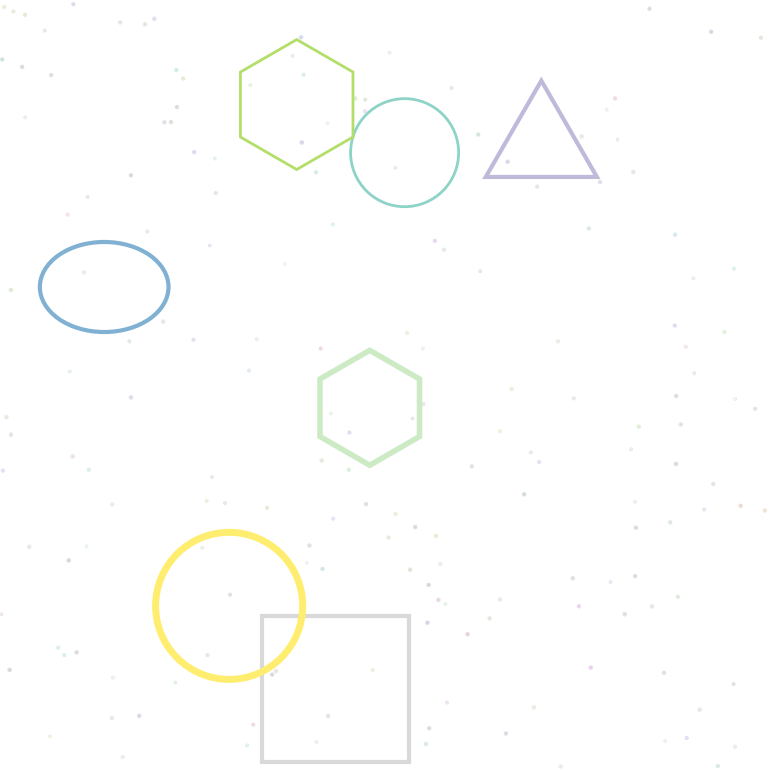[{"shape": "circle", "thickness": 1, "radius": 0.35, "center": [0.525, 0.802]}, {"shape": "triangle", "thickness": 1.5, "radius": 0.42, "center": [0.703, 0.812]}, {"shape": "oval", "thickness": 1.5, "radius": 0.42, "center": [0.135, 0.627]}, {"shape": "hexagon", "thickness": 1, "radius": 0.42, "center": [0.385, 0.864]}, {"shape": "square", "thickness": 1.5, "radius": 0.48, "center": [0.436, 0.106]}, {"shape": "hexagon", "thickness": 2, "radius": 0.37, "center": [0.48, 0.47]}, {"shape": "circle", "thickness": 2.5, "radius": 0.48, "center": [0.298, 0.213]}]